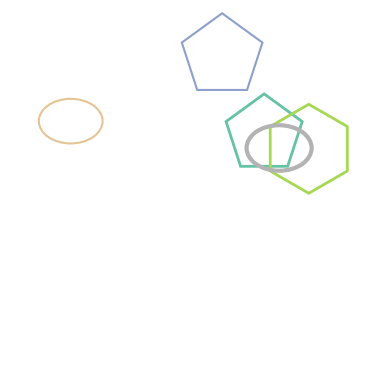[{"shape": "pentagon", "thickness": 2, "radius": 0.52, "center": [0.686, 0.652]}, {"shape": "pentagon", "thickness": 1.5, "radius": 0.55, "center": [0.577, 0.855]}, {"shape": "hexagon", "thickness": 2, "radius": 0.58, "center": [0.802, 0.614]}, {"shape": "oval", "thickness": 1.5, "radius": 0.41, "center": [0.184, 0.685]}, {"shape": "oval", "thickness": 3, "radius": 0.42, "center": [0.725, 0.616]}]